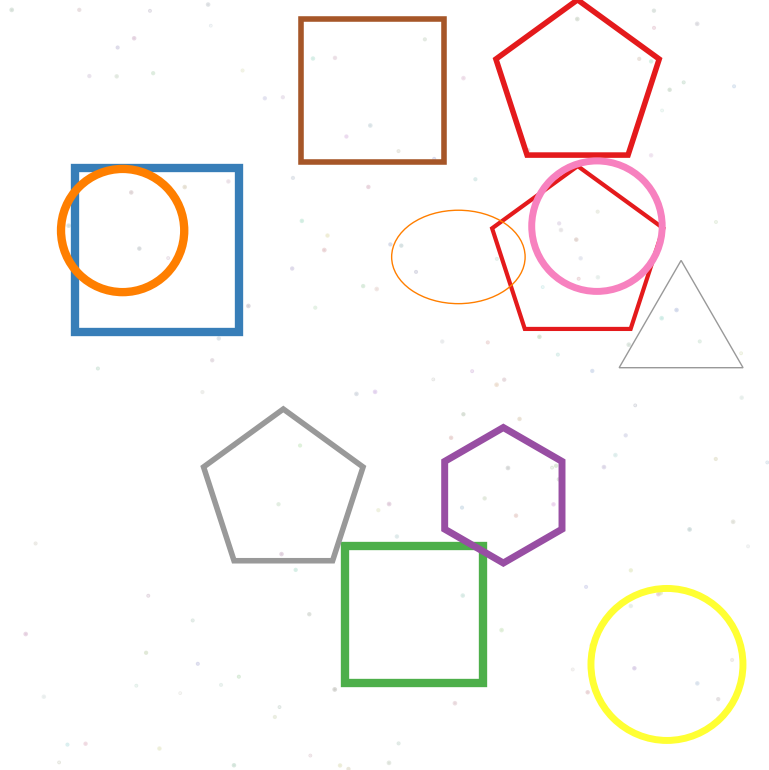[{"shape": "pentagon", "thickness": 1.5, "radius": 0.58, "center": [0.75, 0.667]}, {"shape": "pentagon", "thickness": 2, "radius": 0.56, "center": [0.75, 0.889]}, {"shape": "square", "thickness": 3, "radius": 0.53, "center": [0.204, 0.676]}, {"shape": "square", "thickness": 3, "radius": 0.45, "center": [0.538, 0.202]}, {"shape": "hexagon", "thickness": 2.5, "radius": 0.44, "center": [0.654, 0.357]}, {"shape": "circle", "thickness": 3, "radius": 0.4, "center": [0.159, 0.701]}, {"shape": "oval", "thickness": 0.5, "radius": 0.43, "center": [0.595, 0.666]}, {"shape": "circle", "thickness": 2.5, "radius": 0.49, "center": [0.866, 0.137]}, {"shape": "square", "thickness": 2, "radius": 0.46, "center": [0.483, 0.883]}, {"shape": "circle", "thickness": 2.5, "radius": 0.42, "center": [0.775, 0.706]}, {"shape": "pentagon", "thickness": 2, "radius": 0.54, "center": [0.368, 0.36]}, {"shape": "triangle", "thickness": 0.5, "radius": 0.46, "center": [0.885, 0.569]}]